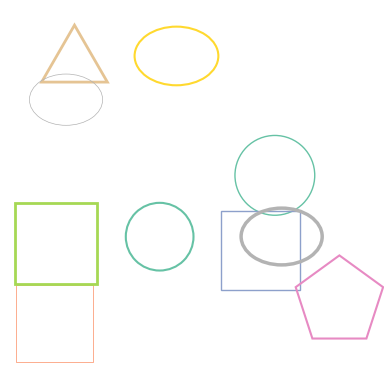[{"shape": "circle", "thickness": 1.5, "radius": 0.44, "center": [0.415, 0.385]}, {"shape": "circle", "thickness": 1, "radius": 0.52, "center": [0.714, 0.545]}, {"shape": "square", "thickness": 0.5, "radius": 0.5, "center": [0.141, 0.16]}, {"shape": "square", "thickness": 1, "radius": 0.51, "center": [0.676, 0.349]}, {"shape": "pentagon", "thickness": 1.5, "radius": 0.6, "center": [0.882, 0.217]}, {"shape": "square", "thickness": 2, "radius": 0.53, "center": [0.145, 0.367]}, {"shape": "oval", "thickness": 1.5, "radius": 0.54, "center": [0.458, 0.855]}, {"shape": "triangle", "thickness": 2, "radius": 0.49, "center": [0.194, 0.836]}, {"shape": "oval", "thickness": 2.5, "radius": 0.53, "center": [0.732, 0.386]}, {"shape": "oval", "thickness": 0.5, "radius": 0.48, "center": [0.172, 0.741]}]